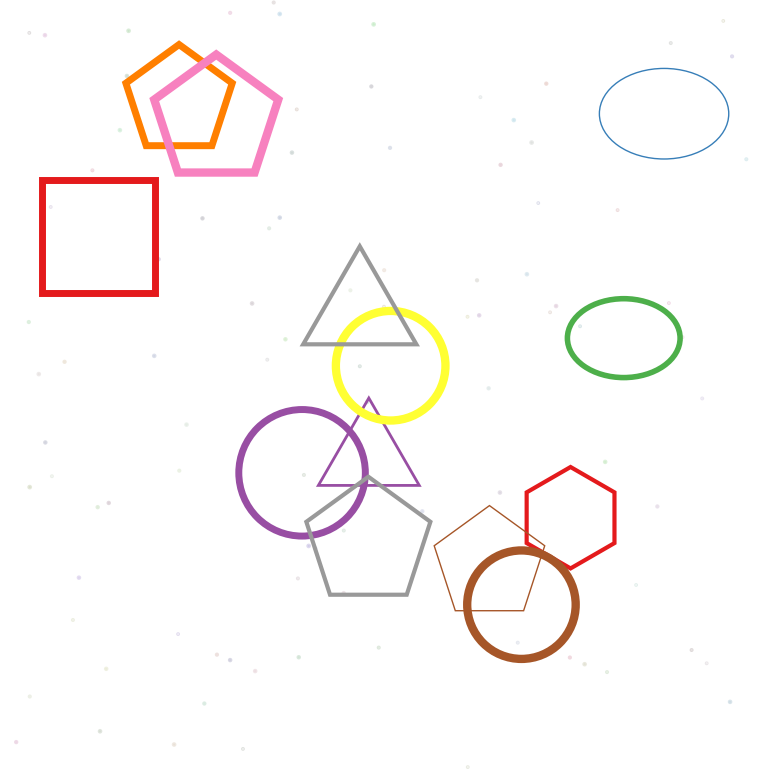[{"shape": "square", "thickness": 2.5, "radius": 0.37, "center": [0.128, 0.693]}, {"shape": "hexagon", "thickness": 1.5, "radius": 0.33, "center": [0.741, 0.328]}, {"shape": "oval", "thickness": 0.5, "radius": 0.42, "center": [0.862, 0.852]}, {"shape": "oval", "thickness": 2, "radius": 0.37, "center": [0.81, 0.561]}, {"shape": "circle", "thickness": 2.5, "radius": 0.41, "center": [0.392, 0.386]}, {"shape": "triangle", "thickness": 1, "radius": 0.38, "center": [0.479, 0.407]}, {"shape": "pentagon", "thickness": 2.5, "radius": 0.36, "center": [0.233, 0.87]}, {"shape": "circle", "thickness": 3, "radius": 0.36, "center": [0.507, 0.525]}, {"shape": "pentagon", "thickness": 0.5, "radius": 0.38, "center": [0.636, 0.268]}, {"shape": "circle", "thickness": 3, "radius": 0.35, "center": [0.677, 0.215]}, {"shape": "pentagon", "thickness": 3, "radius": 0.42, "center": [0.281, 0.844]}, {"shape": "triangle", "thickness": 1.5, "radius": 0.42, "center": [0.467, 0.595]}, {"shape": "pentagon", "thickness": 1.5, "radius": 0.42, "center": [0.478, 0.296]}]